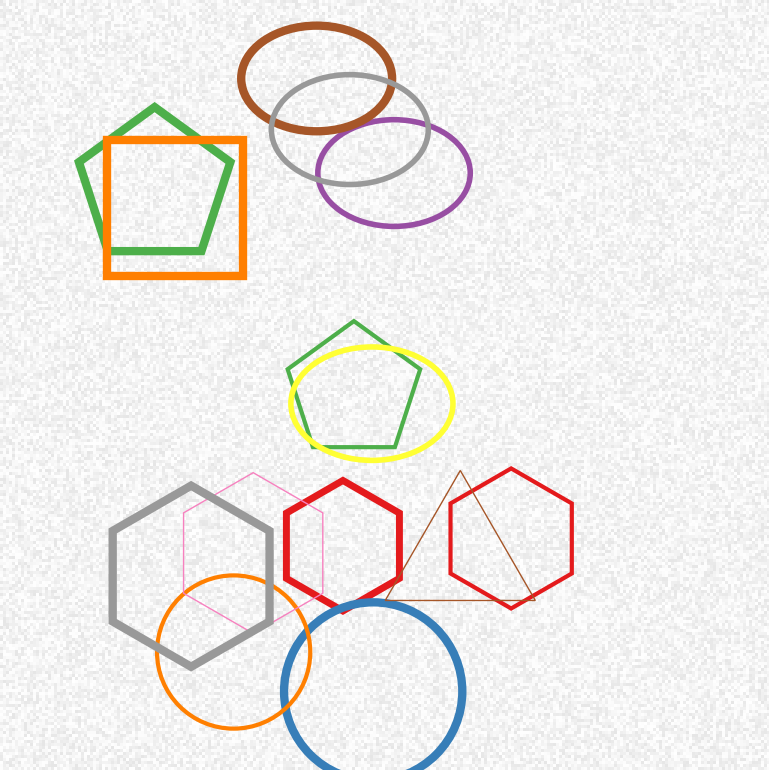[{"shape": "hexagon", "thickness": 1.5, "radius": 0.45, "center": [0.664, 0.301]}, {"shape": "hexagon", "thickness": 2.5, "radius": 0.42, "center": [0.445, 0.291]}, {"shape": "circle", "thickness": 3, "radius": 0.58, "center": [0.485, 0.102]}, {"shape": "pentagon", "thickness": 3, "radius": 0.52, "center": [0.201, 0.758]}, {"shape": "pentagon", "thickness": 1.5, "radius": 0.45, "center": [0.46, 0.492]}, {"shape": "oval", "thickness": 2, "radius": 0.49, "center": [0.512, 0.775]}, {"shape": "circle", "thickness": 1.5, "radius": 0.5, "center": [0.303, 0.153]}, {"shape": "square", "thickness": 3, "radius": 0.44, "center": [0.227, 0.73]}, {"shape": "oval", "thickness": 2, "radius": 0.53, "center": [0.483, 0.476]}, {"shape": "triangle", "thickness": 0.5, "radius": 0.56, "center": [0.598, 0.276]}, {"shape": "oval", "thickness": 3, "radius": 0.49, "center": [0.411, 0.898]}, {"shape": "hexagon", "thickness": 0.5, "radius": 0.52, "center": [0.329, 0.282]}, {"shape": "hexagon", "thickness": 3, "radius": 0.59, "center": [0.248, 0.252]}, {"shape": "oval", "thickness": 2, "radius": 0.51, "center": [0.454, 0.832]}]